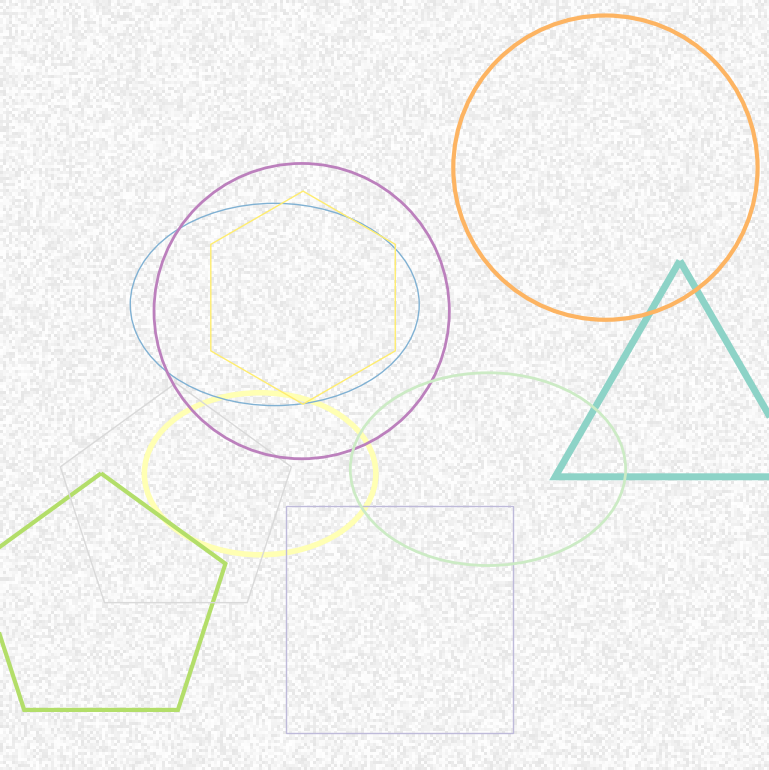[{"shape": "triangle", "thickness": 2.5, "radius": 0.93, "center": [0.883, 0.474]}, {"shape": "oval", "thickness": 2, "radius": 0.75, "center": [0.338, 0.385]}, {"shape": "square", "thickness": 0.5, "radius": 0.74, "center": [0.519, 0.196]}, {"shape": "oval", "thickness": 0.5, "radius": 0.94, "center": [0.357, 0.605]}, {"shape": "circle", "thickness": 1.5, "radius": 0.99, "center": [0.786, 0.782]}, {"shape": "pentagon", "thickness": 1.5, "radius": 0.85, "center": [0.131, 0.215]}, {"shape": "pentagon", "thickness": 0.5, "radius": 0.79, "center": [0.228, 0.345]}, {"shape": "circle", "thickness": 1, "radius": 0.96, "center": [0.392, 0.596]}, {"shape": "oval", "thickness": 1, "radius": 0.89, "center": [0.634, 0.391]}, {"shape": "hexagon", "thickness": 0.5, "radius": 0.69, "center": [0.394, 0.613]}]